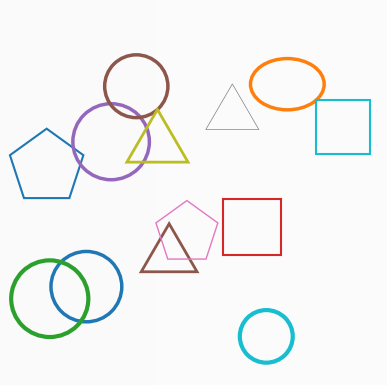[{"shape": "pentagon", "thickness": 1.5, "radius": 0.5, "center": [0.12, 0.566]}, {"shape": "circle", "thickness": 2.5, "radius": 0.46, "center": [0.223, 0.255]}, {"shape": "oval", "thickness": 2.5, "radius": 0.48, "center": [0.742, 0.781]}, {"shape": "circle", "thickness": 3, "radius": 0.5, "center": [0.128, 0.224]}, {"shape": "square", "thickness": 1.5, "radius": 0.37, "center": [0.65, 0.41]}, {"shape": "circle", "thickness": 2.5, "radius": 0.49, "center": [0.287, 0.632]}, {"shape": "circle", "thickness": 2.5, "radius": 0.41, "center": [0.352, 0.776]}, {"shape": "triangle", "thickness": 2, "radius": 0.42, "center": [0.436, 0.336]}, {"shape": "pentagon", "thickness": 1, "radius": 0.42, "center": [0.482, 0.395]}, {"shape": "triangle", "thickness": 0.5, "radius": 0.4, "center": [0.6, 0.703]}, {"shape": "triangle", "thickness": 2, "radius": 0.46, "center": [0.406, 0.624]}, {"shape": "square", "thickness": 1.5, "radius": 0.35, "center": [0.884, 0.67]}, {"shape": "circle", "thickness": 3, "radius": 0.34, "center": [0.687, 0.126]}]